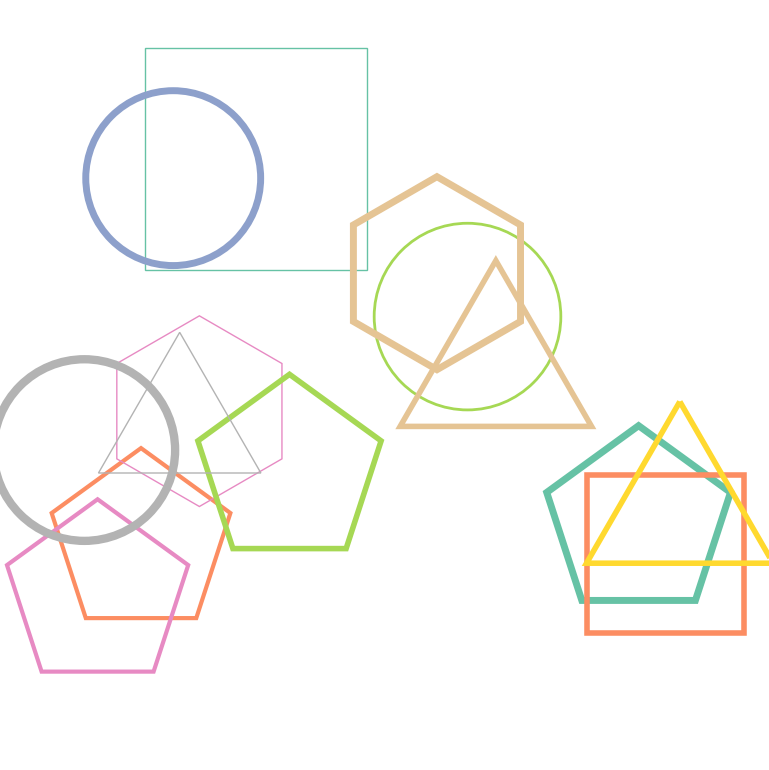[{"shape": "pentagon", "thickness": 2.5, "radius": 0.63, "center": [0.829, 0.322]}, {"shape": "square", "thickness": 0.5, "radius": 0.72, "center": [0.332, 0.794]}, {"shape": "pentagon", "thickness": 1.5, "radius": 0.61, "center": [0.183, 0.296]}, {"shape": "square", "thickness": 2, "radius": 0.51, "center": [0.864, 0.281]}, {"shape": "circle", "thickness": 2.5, "radius": 0.57, "center": [0.225, 0.769]}, {"shape": "hexagon", "thickness": 0.5, "radius": 0.62, "center": [0.259, 0.466]}, {"shape": "pentagon", "thickness": 1.5, "radius": 0.62, "center": [0.127, 0.228]}, {"shape": "circle", "thickness": 1, "radius": 0.61, "center": [0.607, 0.589]}, {"shape": "pentagon", "thickness": 2, "radius": 0.63, "center": [0.376, 0.389]}, {"shape": "triangle", "thickness": 2, "radius": 0.7, "center": [0.883, 0.339]}, {"shape": "triangle", "thickness": 2, "radius": 0.72, "center": [0.644, 0.518]}, {"shape": "hexagon", "thickness": 2.5, "radius": 0.63, "center": [0.567, 0.645]}, {"shape": "triangle", "thickness": 0.5, "radius": 0.61, "center": [0.233, 0.447]}, {"shape": "circle", "thickness": 3, "radius": 0.59, "center": [0.109, 0.415]}]